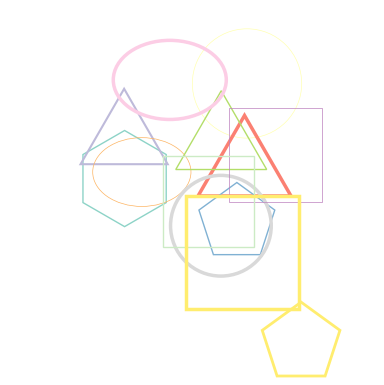[{"shape": "hexagon", "thickness": 1, "radius": 0.62, "center": [0.324, 0.536]}, {"shape": "circle", "thickness": 0.5, "radius": 0.71, "center": [0.642, 0.783]}, {"shape": "triangle", "thickness": 1.5, "radius": 0.65, "center": [0.322, 0.639]}, {"shape": "triangle", "thickness": 2.5, "radius": 0.7, "center": [0.635, 0.561]}, {"shape": "pentagon", "thickness": 1, "radius": 0.52, "center": [0.615, 0.422]}, {"shape": "oval", "thickness": 0.5, "radius": 0.64, "center": [0.368, 0.553]}, {"shape": "triangle", "thickness": 1, "radius": 0.68, "center": [0.575, 0.628]}, {"shape": "oval", "thickness": 2.5, "radius": 0.73, "center": [0.441, 0.792]}, {"shape": "circle", "thickness": 2.5, "radius": 0.65, "center": [0.574, 0.414]}, {"shape": "square", "thickness": 0.5, "radius": 0.61, "center": [0.716, 0.597]}, {"shape": "square", "thickness": 1, "radius": 0.59, "center": [0.542, 0.477]}, {"shape": "square", "thickness": 2.5, "radius": 0.73, "center": [0.63, 0.345]}, {"shape": "pentagon", "thickness": 2, "radius": 0.53, "center": [0.782, 0.109]}]